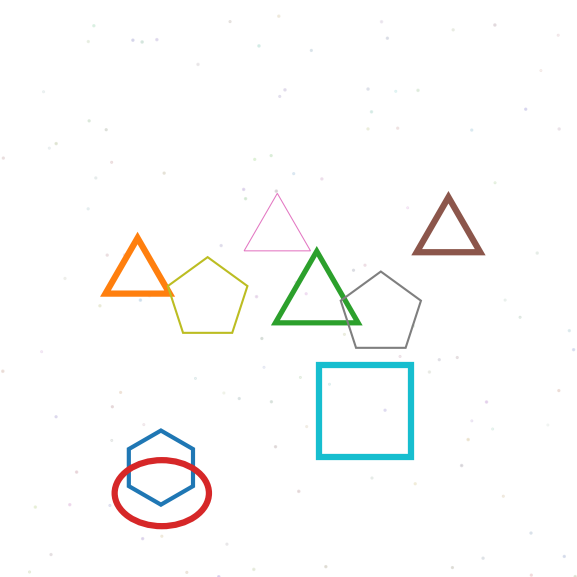[{"shape": "hexagon", "thickness": 2, "radius": 0.32, "center": [0.279, 0.189]}, {"shape": "triangle", "thickness": 3, "radius": 0.32, "center": [0.238, 0.523]}, {"shape": "triangle", "thickness": 2.5, "radius": 0.41, "center": [0.549, 0.481]}, {"shape": "oval", "thickness": 3, "radius": 0.41, "center": [0.28, 0.145]}, {"shape": "triangle", "thickness": 3, "radius": 0.32, "center": [0.777, 0.594]}, {"shape": "triangle", "thickness": 0.5, "radius": 0.33, "center": [0.48, 0.598]}, {"shape": "pentagon", "thickness": 1, "radius": 0.37, "center": [0.659, 0.456]}, {"shape": "pentagon", "thickness": 1, "radius": 0.36, "center": [0.36, 0.481]}, {"shape": "square", "thickness": 3, "radius": 0.4, "center": [0.632, 0.287]}]